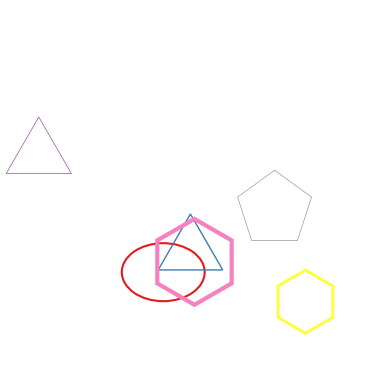[{"shape": "oval", "thickness": 1.5, "radius": 0.54, "center": [0.424, 0.293]}, {"shape": "triangle", "thickness": 1, "radius": 0.48, "center": [0.495, 0.347]}, {"shape": "triangle", "thickness": 0.5, "radius": 0.49, "center": [0.101, 0.598]}, {"shape": "hexagon", "thickness": 2, "radius": 0.41, "center": [0.793, 0.216]}, {"shape": "hexagon", "thickness": 3, "radius": 0.56, "center": [0.505, 0.32]}, {"shape": "pentagon", "thickness": 0.5, "radius": 0.51, "center": [0.713, 0.457]}]